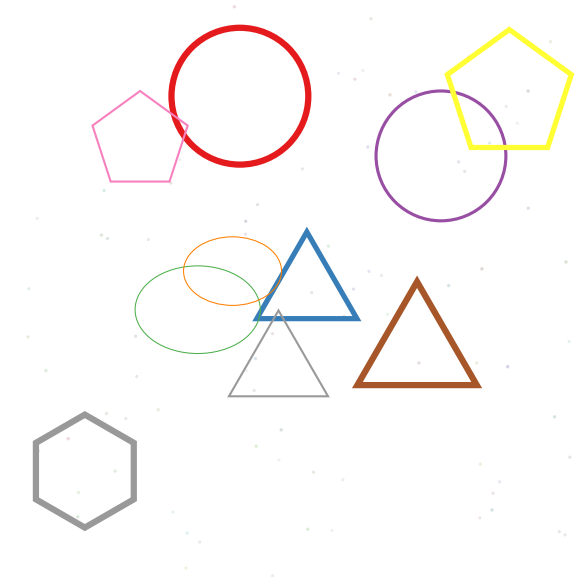[{"shape": "circle", "thickness": 3, "radius": 0.59, "center": [0.415, 0.833]}, {"shape": "triangle", "thickness": 2.5, "radius": 0.5, "center": [0.531, 0.497]}, {"shape": "oval", "thickness": 0.5, "radius": 0.54, "center": [0.342, 0.463]}, {"shape": "circle", "thickness": 1.5, "radius": 0.56, "center": [0.764, 0.729]}, {"shape": "oval", "thickness": 0.5, "radius": 0.42, "center": [0.403, 0.53]}, {"shape": "pentagon", "thickness": 2.5, "radius": 0.56, "center": [0.882, 0.835]}, {"shape": "triangle", "thickness": 3, "radius": 0.6, "center": [0.722, 0.392]}, {"shape": "pentagon", "thickness": 1, "radius": 0.43, "center": [0.243, 0.755]}, {"shape": "hexagon", "thickness": 3, "radius": 0.49, "center": [0.147, 0.183]}, {"shape": "triangle", "thickness": 1, "radius": 0.5, "center": [0.482, 0.362]}]